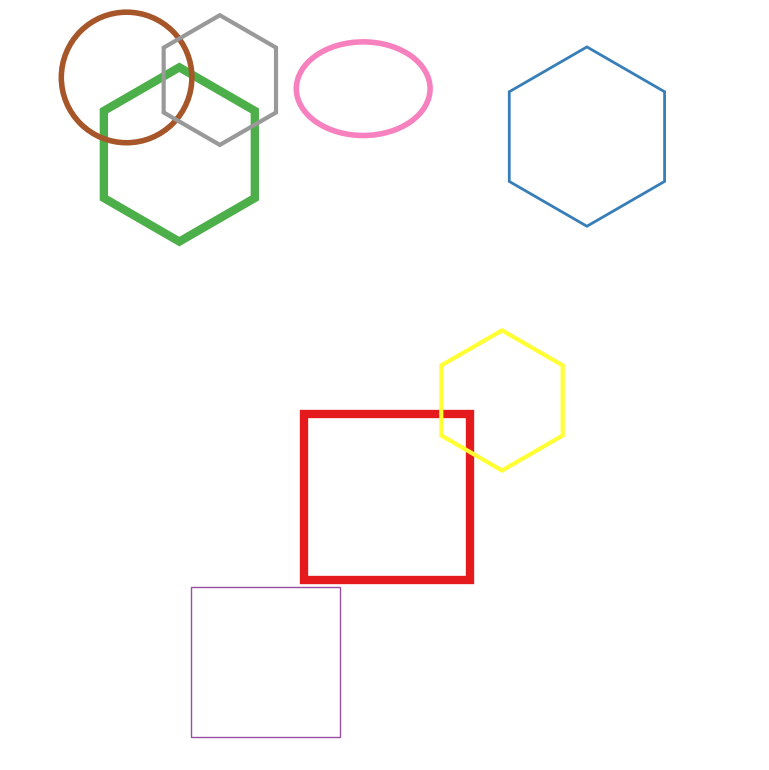[{"shape": "square", "thickness": 3, "radius": 0.54, "center": [0.502, 0.355]}, {"shape": "hexagon", "thickness": 1, "radius": 0.58, "center": [0.762, 0.823]}, {"shape": "hexagon", "thickness": 3, "radius": 0.57, "center": [0.233, 0.799]}, {"shape": "square", "thickness": 0.5, "radius": 0.49, "center": [0.345, 0.14]}, {"shape": "hexagon", "thickness": 1.5, "radius": 0.46, "center": [0.652, 0.48]}, {"shape": "circle", "thickness": 2, "radius": 0.42, "center": [0.164, 0.899]}, {"shape": "oval", "thickness": 2, "radius": 0.43, "center": [0.472, 0.885]}, {"shape": "hexagon", "thickness": 1.5, "radius": 0.42, "center": [0.286, 0.896]}]